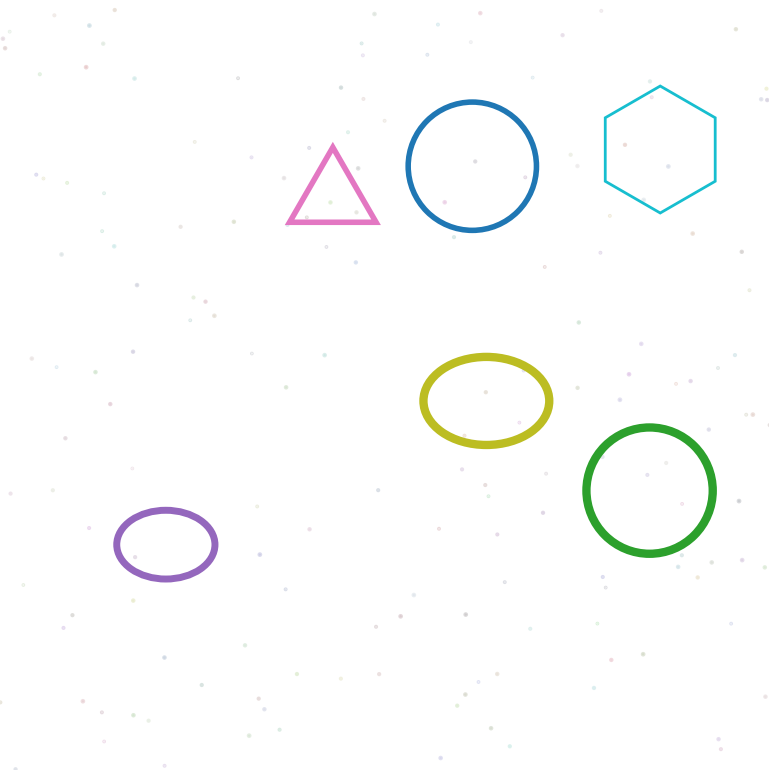[{"shape": "circle", "thickness": 2, "radius": 0.42, "center": [0.613, 0.784]}, {"shape": "circle", "thickness": 3, "radius": 0.41, "center": [0.844, 0.363]}, {"shape": "oval", "thickness": 2.5, "radius": 0.32, "center": [0.215, 0.293]}, {"shape": "triangle", "thickness": 2, "radius": 0.32, "center": [0.432, 0.744]}, {"shape": "oval", "thickness": 3, "radius": 0.41, "center": [0.632, 0.479]}, {"shape": "hexagon", "thickness": 1, "radius": 0.41, "center": [0.857, 0.806]}]